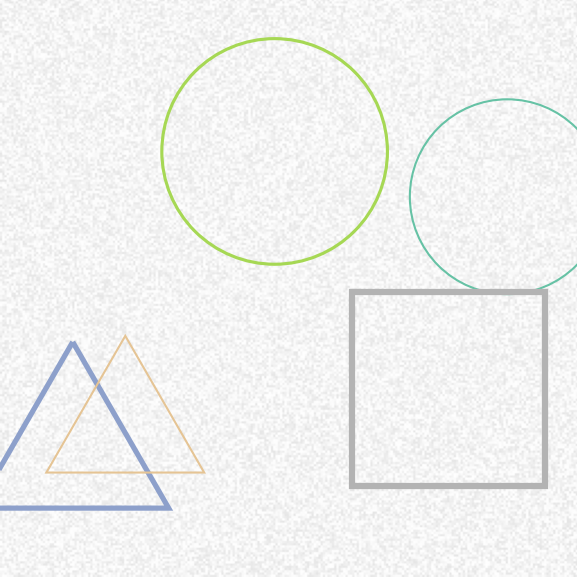[{"shape": "circle", "thickness": 1, "radius": 0.84, "center": [0.878, 0.658]}, {"shape": "triangle", "thickness": 2.5, "radius": 0.96, "center": [0.126, 0.215]}, {"shape": "circle", "thickness": 1.5, "radius": 0.98, "center": [0.476, 0.737]}, {"shape": "triangle", "thickness": 1, "radius": 0.79, "center": [0.217, 0.26]}, {"shape": "square", "thickness": 3, "radius": 0.84, "center": [0.777, 0.326]}]